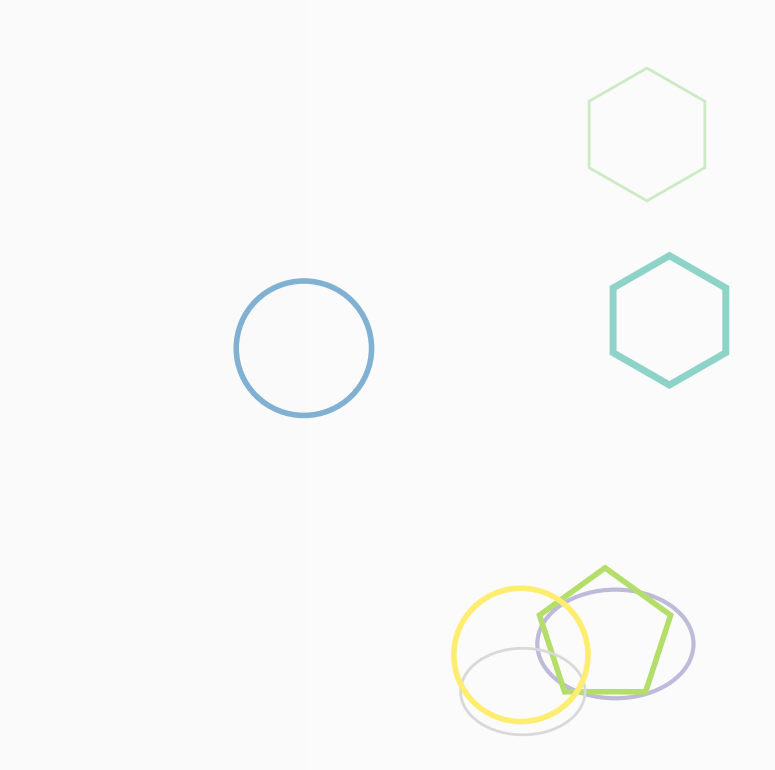[{"shape": "hexagon", "thickness": 2.5, "radius": 0.42, "center": [0.864, 0.584]}, {"shape": "oval", "thickness": 1.5, "radius": 0.5, "center": [0.794, 0.164]}, {"shape": "circle", "thickness": 2, "radius": 0.44, "center": [0.392, 0.548]}, {"shape": "pentagon", "thickness": 2, "radius": 0.44, "center": [0.781, 0.174]}, {"shape": "oval", "thickness": 1, "radius": 0.4, "center": [0.675, 0.102]}, {"shape": "hexagon", "thickness": 1, "radius": 0.43, "center": [0.835, 0.825]}, {"shape": "circle", "thickness": 2, "radius": 0.43, "center": [0.672, 0.149]}]